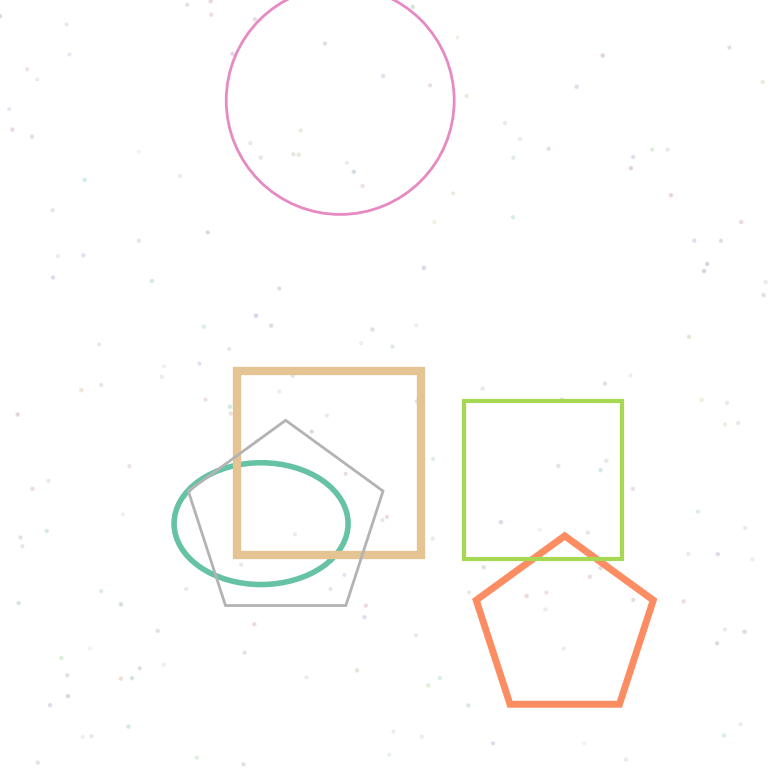[{"shape": "oval", "thickness": 2, "radius": 0.56, "center": [0.339, 0.32]}, {"shape": "pentagon", "thickness": 2.5, "radius": 0.6, "center": [0.733, 0.183]}, {"shape": "circle", "thickness": 1, "radius": 0.74, "center": [0.442, 0.87]}, {"shape": "square", "thickness": 1.5, "radius": 0.51, "center": [0.705, 0.377]}, {"shape": "square", "thickness": 3, "radius": 0.6, "center": [0.427, 0.399]}, {"shape": "pentagon", "thickness": 1, "radius": 0.66, "center": [0.371, 0.321]}]